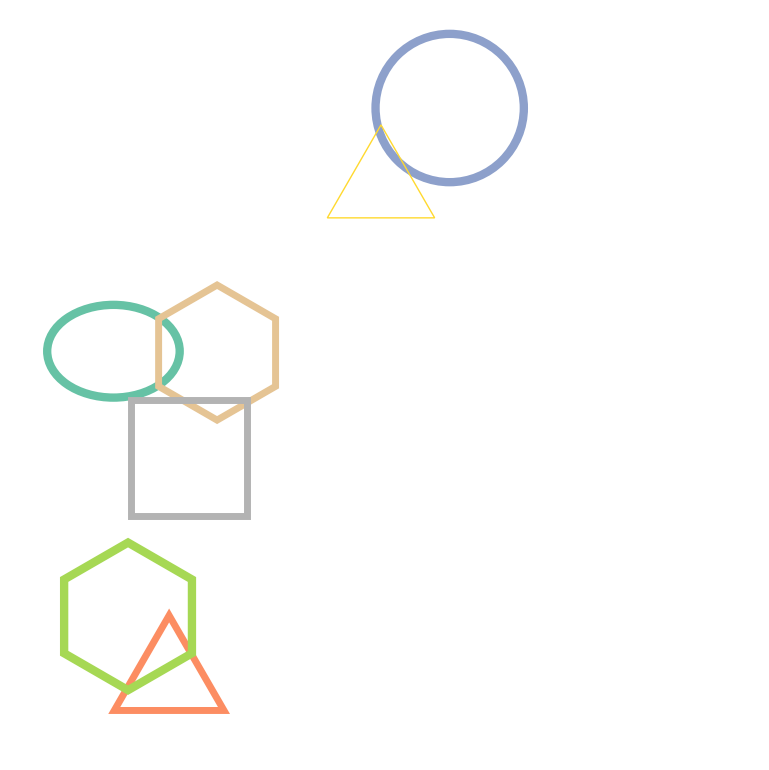[{"shape": "oval", "thickness": 3, "radius": 0.43, "center": [0.147, 0.544]}, {"shape": "triangle", "thickness": 2.5, "radius": 0.41, "center": [0.22, 0.118]}, {"shape": "circle", "thickness": 3, "radius": 0.48, "center": [0.584, 0.86]}, {"shape": "hexagon", "thickness": 3, "radius": 0.48, "center": [0.166, 0.2]}, {"shape": "triangle", "thickness": 0.5, "radius": 0.4, "center": [0.495, 0.757]}, {"shape": "hexagon", "thickness": 2.5, "radius": 0.44, "center": [0.282, 0.542]}, {"shape": "square", "thickness": 2.5, "radius": 0.38, "center": [0.246, 0.405]}]